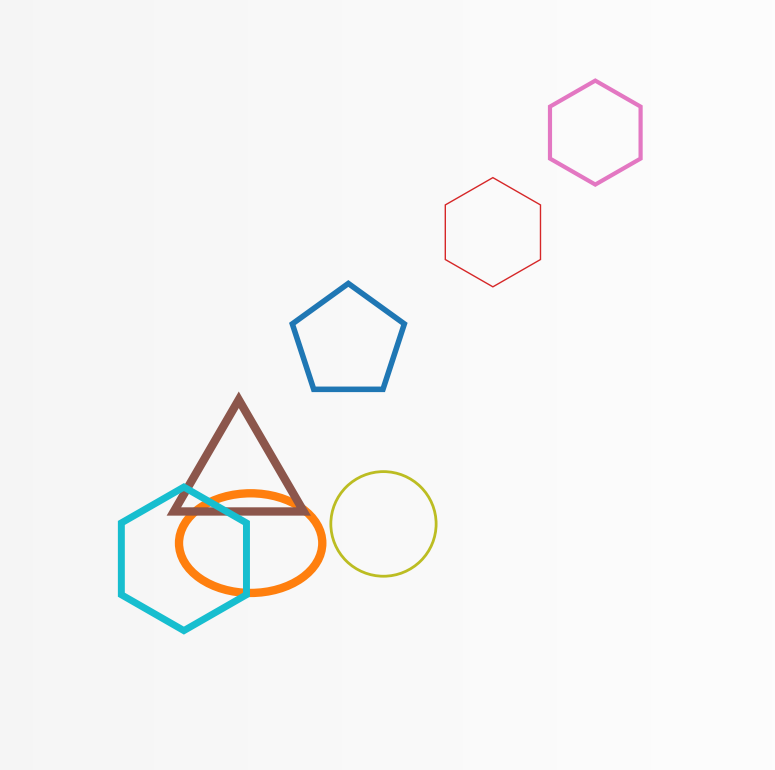[{"shape": "pentagon", "thickness": 2, "radius": 0.38, "center": [0.449, 0.556]}, {"shape": "oval", "thickness": 3, "radius": 0.46, "center": [0.323, 0.295]}, {"shape": "hexagon", "thickness": 0.5, "radius": 0.35, "center": [0.636, 0.698]}, {"shape": "triangle", "thickness": 3, "radius": 0.48, "center": [0.308, 0.384]}, {"shape": "hexagon", "thickness": 1.5, "radius": 0.34, "center": [0.768, 0.828]}, {"shape": "circle", "thickness": 1, "radius": 0.34, "center": [0.495, 0.32]}, {"shape": "hexagon", "thickness": 2.5, "radius": 0.47, "center": [0.237, 0.274]}]